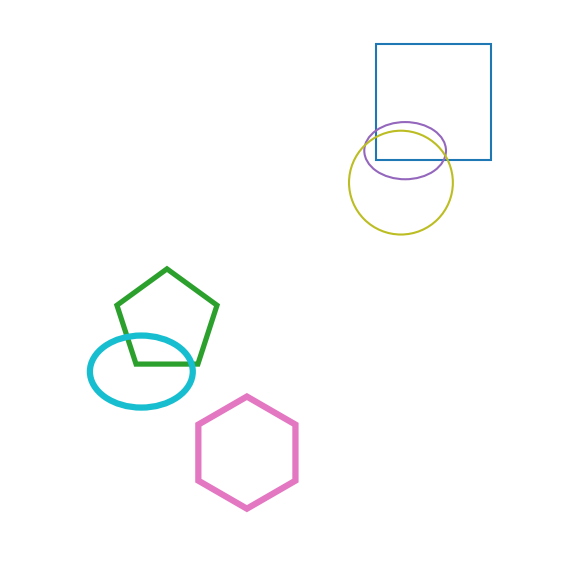[{"shape": "square", "thickness": 1, "radius": 0.5, "center": [0.751, 0.823]}, {"shape": "pentagon", "thickness": 2.5, "radius": 0.46, "center": [0.289, 0.442]}, {"shape": "oval", "thickness": 1, "radius": 0.35, "center": [0.702, 0.738]}, {"shape": "hexagon", "thickness": 3, "radius": 0.49, "center": [0.428, 0.215]}, {"shape": "circle", "thickness": 1, "radius": 0.45, "center": [0.694, 0.683]}, {"shape": "oval", "thickness": 3, "radius": 0.45, "center": [0.245, 0.356]}]